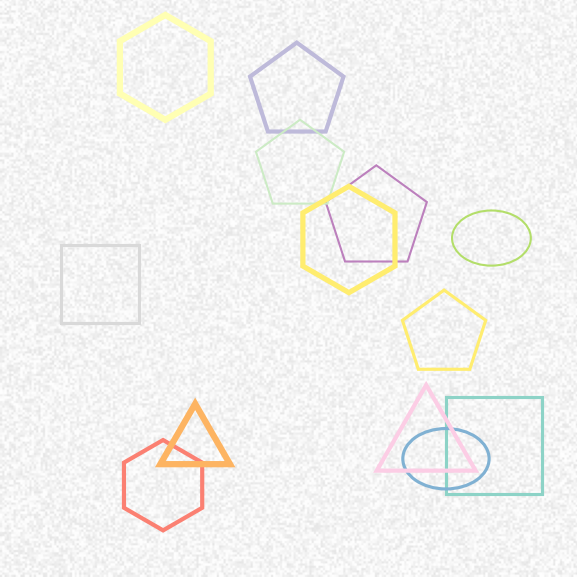[{"shape": "square", "thickness": 1.5, "radius": 0.42, "center": [0.856, 0.228]}, {"shape": "hexagon", "thickness": 3, "radius": 0.45, "center": [0.286, 0.882]}, {"shape": "pentagon", "thickness": 2, "radius": 0.43, "center": [0.514, 0.84]}, {"shape": "hexagon", "thickness": 2, "radius": 0.39, "center": [0.282, 0.159]}, {"shape": "oval", "thickness": 1.5, "radius": 0.37, "center": [0.772, 0.205]}, {"shape": "triangle", "thickness": 3, "radius": 0.35, "center": [0.338, 0.23]}, {"shape": "oval", "thickness": 1, "radius": 0.34, "center": [0.851, 0.587]}, {"shape": "triangle", "thickness": 2, "radius": 0.49, "center": [0.738, 0.234]}, {"shape": "square", "thickness": 1.5, "radius": 0.34, "center": [0.174, 0.507]}, {"shape": "pentagon", "thickness": 1, "radius": 0.46, "center": [0.652, 0.621]}, {"shape": "pentagon", "thickness": 1, "radius": 0.4, "center": [0.52, 0.712]}, {"shape": "hexagon", "thickness": 2.5, "radius": 0.46, "center": [0.604, 0.584]}, {"shape": "pentagon", "thickness": 1.5, "radius": 0.38, "center": [0.769, 0.421]}]